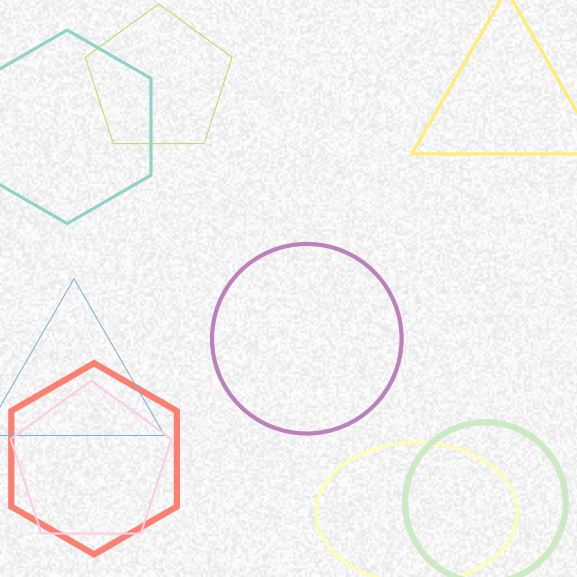[{"shape": "hexagon", "thickness": 1.5, "radius": 0.84, "center": [0.116, 0.78]}, {"shape": "oval", "thickness": 1.5, "radius": 0.87, "center": [0.722, 0.111]}, {"shape": "hexagon", "thickness": 3, "radius": 0.83, "center": [0.163, 0.205]}, {"shape": "triangle", "thickness": 0.5, "radius": 0.91, "center": [0.128, 0.336]}, {"shape": "pentagon", "thickness": 0.5, "radius": 0.67, "center": [0.275, 0.859]}, {"shape": "pentagon", "thickness": 1, "radius": 0.73, "center": [0.158, 0.194]}, {"shape": "circle", "thickness": 2, "radius": 0.82, "center": [0.531, 0.413]}, {"shape": "circle", "thickness": 3, "radius": 0.7, "center": [0.841, 0.129]}, {"shape": "triangle", "thickness": 1.5, "radius": 0.95, "center": [0.877, 0.827]}]